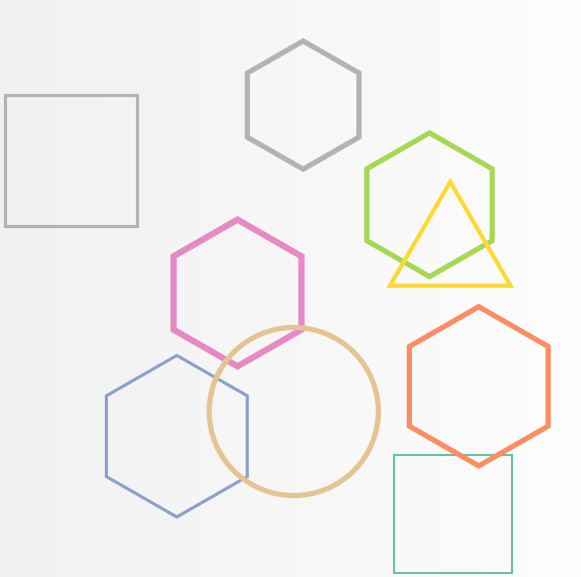[{"shape": "square", "thickness": 1, "radius": 0.51, "center": [0.779, 0.109]}, {"shape": "hexagon", "thickness": 2.5, "radius": 0.69, "center": [0.824, 0.33]}, {"shape": "hexagon", "thickness": 1.5, "radius": 0.7, "center": [0.304, 0.244]}, {"shape": "hexagon", "thickness": 3, "radius": 0.64, "center": [0.409, 0.492]}, {"shape": "hexagon", "thickness": 2.5, "radius": 0.62, "center": [0.739, 0.645]}, {"shape": "triangle", "thickness": 2, "radius": 0.6, "center": [0.775, 0.564]}, {"shape": "circle", "thickness": 2.5, "radius": 0.73, "center": [0.505, 0.287]}, {"shape": "hexagon", "thickness": 2.5, "radius": 0.55, "center": [0.522, 0.817]}, {"shape": "square", "thickness": 1.5, "radius": 0.57, "center": [0.122, 0.721]}]